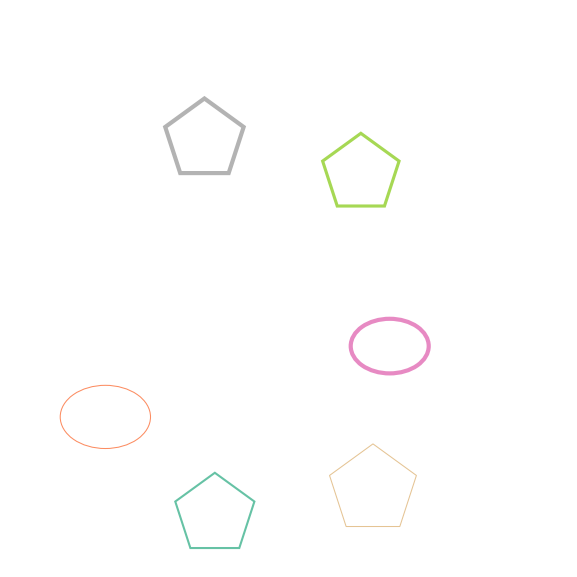[{"shape": "pentagon", "thickness": 1, "radius": 0.36, "center": [0.372, 0.108]}, {"shape": "oval", "thickness": 0.5, "radius": 0.39, "center": [0.182, 0.277]}, {"shape": "oval", "thickness": 2, "radius": 0.34, "center": [0.675, 0.4]}, {"shape": "pentagon", "thickness": 1.5, "radius": 0.35, "center": [0.625, 0.699]}, {"shape": "pentagon", "thickness": 0.5, "radius": 0.4, "center": [0.646, 0.151]}, {"shape": "pentagon", "thickness": 2, "radius": 0.36, "center": [0.354, 0.757]}]